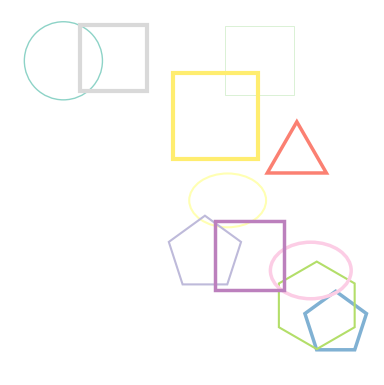[{"shape": "circle", "thickness": 1, "radius": 0.51, "center": [0.165, 0.842]}, {"shape": "oval", "thickness": 1.5, "radius": 0.5, "center": [0.591, 0.48]}, {"shape": "pentagon", "thickness": 1.5, "radius": 0.49, "center": [0.532, 0.341]}, {"shape": "triangle", "thickness": 2.5, "radius": 0.44, "center": [0.771, 0.595]}, {"shape": "pentagon", "thickness": 2.5, "radius": 0.42, "center": [0.872, 0.159]}, {"shape": "hexagon", "thickness": 1.5, "radius": 0.57, "center": [0.823, 0.207]}, {"shape": "oval", "thickness": 2.5, "radius": 0.52, "center": [0.807, 0.297]}, {"shape": "square", "thickness": 3, "radius": 0.43, "center": [0.295, 0.849]}, {"shape": "square", "thickness": 2.5, "radius": 0.45, "center": [0.648, 0.335]}, {"shape": "square", "thickness": 0.5, "radius": 0.45, "center": [0.673, 0.843]}, {"shape": "square", "thickness": 3, "radius": 0.56, "center": [0.559, 0.698]}]